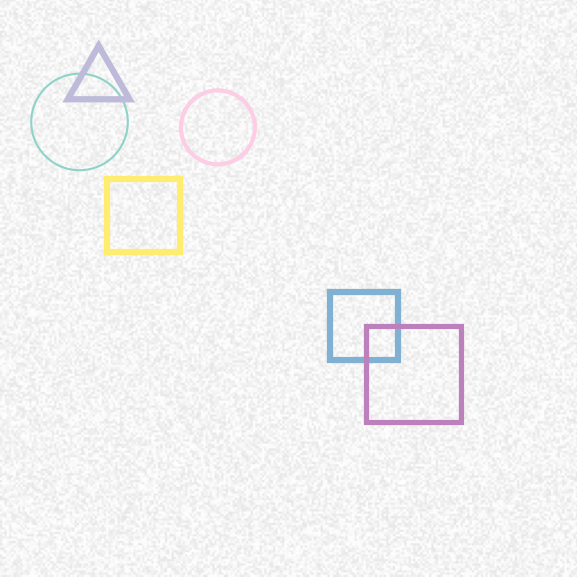[{"shape": "circle", "thickness": 1, "radius": 0.42, "center": [0.138, 0.788]}, {"shape": "triangle", "thickness": 3, "radius": 0.31, "center": [0.171, 0.858]}, {"shape": "square", "thickness": 3, "radius": 0.29, "center": [0.631, 0.435]}, {"shape": "circle", "thickness": 2, "radius": 0.32, "center": [0.377, 0.779]}, {"shape": "square", "thickness": 2.5, "radius": 0.41, "center": [0.716, 0.351]}, {"shape": "square", "thickness": 3, "radius": 0.32, "center": [0.249, 0.626]}]